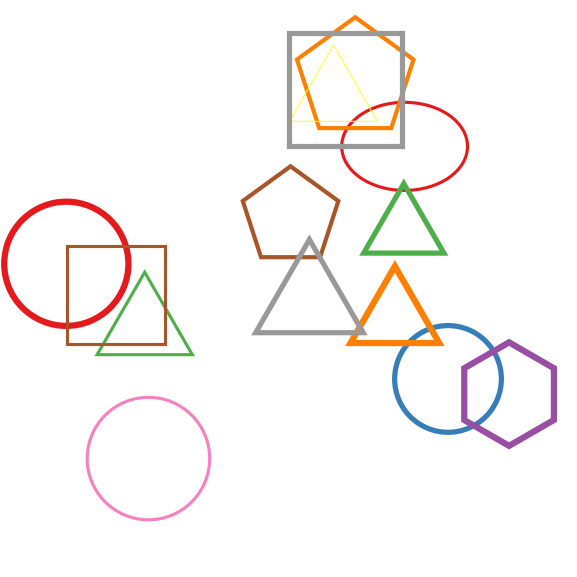[{"shape": "oval", "thickness": 1.5, "radius": 0.54, "center": [0.701, 0.746]}, {"shape": "circle", "thickness": 3, "radius": 0.54, "center": [0.115, 0.542]}, {"shape": "circle", "thickness": 2.5, "radius": 0.46, "center": [0.776, 0.343]}, {"shape": "triangle", "thickness": 1.5, "radius": 0.48, "center": [0.251, 0.433]}, {"shape": "triangle", "thickness": 2.5, "radius": 0.4, "center": [0.699, 0.601]}, {"shape": "hexagon", "thickness": 3, "radius": 0.45, "center": [0.882, 0.317]}, {"shape": "pentagon", "thickness": 2, "radius": 0.53, "center": [0.615, 0.863]}, {"shape": "triangle", "thickness": 3, "radius": 0.44, "center": [0.684, 0.449]}, {"shape": "triangle", "thickness": 0.5, "radius": 0.44, "center": [0.577, 0.833]}, {"shape": "pentagon", "thickness": 2, "radius": 0.43, "center": [0.503, 0.624]}, {"shape": "square", "thickness": 1.5, "radius": 0.43, "center": [0.201, 0.488]}, {"shape": "circle", "thickness": 1.5, "radius": 0.53, "center": [0.257, 0.205]}, {"shape": "square", "thickness": 2.5, "radius": 0.49, "center": [0.598, 0.844]}, {"shape": "triangle", "thickness": 2.5, "radius": 0.54, "center": [0.536, 0.477]}]